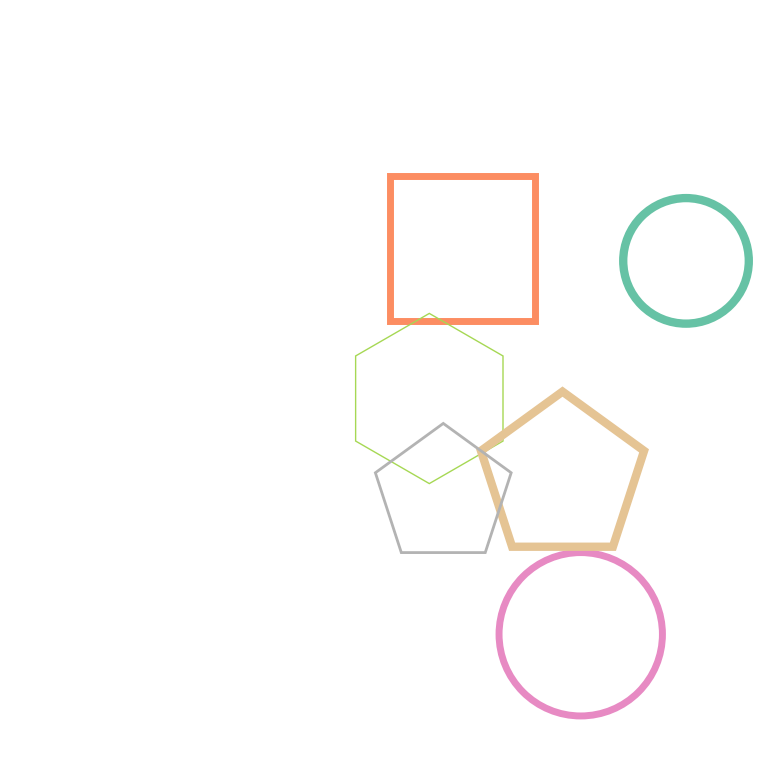[{"shape": "circle", "thickness": 3, "radius": 0.41, "center": [0.891, 0.661]}, {"shape": "square", "thickness": 2.5, "radius": 0.47, "center": [0.601, 0.677]}, {"shape": "circle", "thickness": 2.5, "radius": 0.53, "center": [0.754, 0.176]}, {"shape": "hexagon", "thickness": 0.5, "radius": 0.55, "center": [0.558, 0.482]}, {"shape": "pentagon", "thickness": 3, "radius": 0.56, "center": [0.731, 0.38]}, {"shape": "pentagon", "thickness": 1, "radius": 0.46, "center": [0.576, 0.357]}]